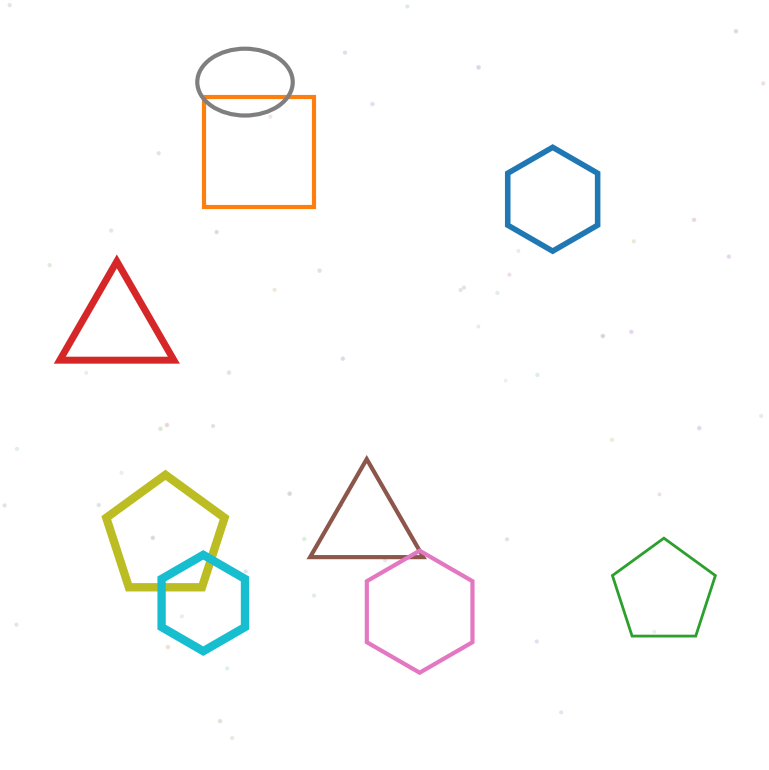[{"shape": "hexagon", "thickness": 2, "radius": 0.34, "center": [0.718, 0.741]}, {"shape": "square", "thickness": 1.5, "radius": 0.36, "center": [0.337, 0.803]}, {"shape": "pentagon", "thickness": 1, "radius": 0.35, "center": [0.862, 0.231]}, {"shape": "triangle", "thickness": 2.5, "radius": 0.43, "center": [0.152, 0.575]}, {"shape": "triangle", "thickness": 1.5, "radius": 0.42, "center": [0.476, 0.319]}, {"shape": "hexagon", "thickness": 1.5, "radius": 0.4, "center": [0.545, 0.206]}, {"shape": "oval", "thickness": 1.5, "radius": 0.31, "center": [0.318, 0.893]}, {"shape": "pentagon", "thickness": 3, "radius": 0.4, "center": [0.215, 0.303]}, {"shape": "hexagon", "thickness": 3, "radius": 0.31, "center": [0.264, 0.217]}]